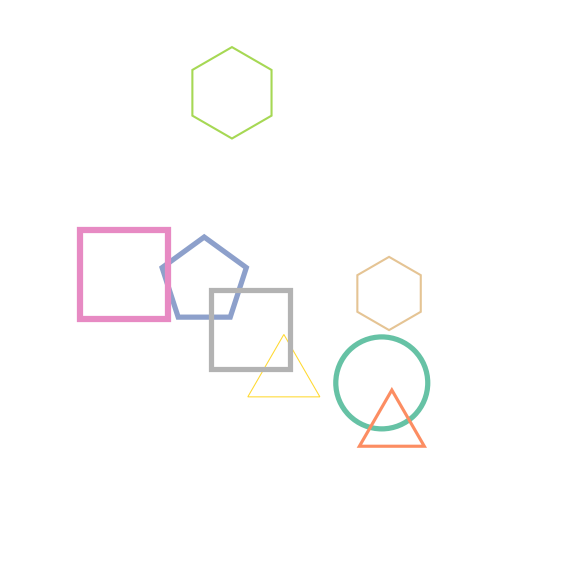[{"shape": "circle", "thickness": 2.5, "radius": 0.4, "center": [0.661, 0.336]}, {"shape": "triangle", "thickness": 1.5, "radius": 0.32, "center": [0.679, 0.259]}, {"shape": "pentagon", "thickness": 2.5, "radius": 0.38, "center": [0.354, 0.512]}, {"shape": "square", "thickness": 3, "radius": 0.38, "center": [0.215, 0.524]}, {"shape": "hexagon", "thickness": 1, "radius": 0.4, "center": [0.402, 0.838]}, {"shape": "triangle", "thickness": 0.5, "radius": 0.36, "center": [0.492, 0.348]}, {"shape": "hexagon", "thickness": 1, "radius": 0.32, "center": [0.674, 0.491]}, {"shape": "square", "thickness": 2.5, "radius": 0.34, "center": [0.433, 0.428]}]